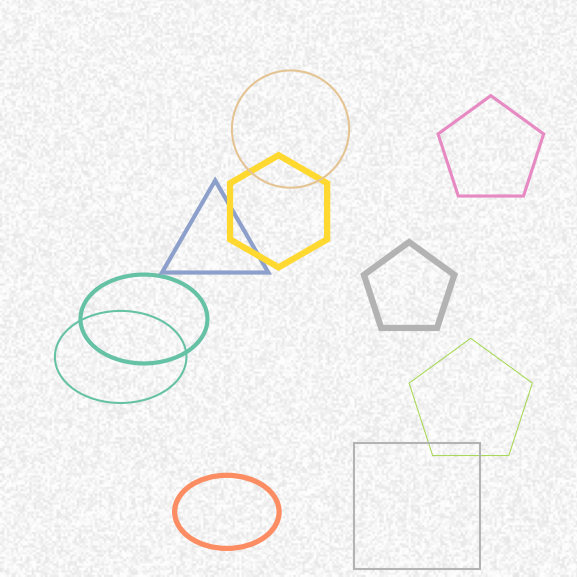[{"shape": "oval", "thickness": 1, "radius": 0.57, "center": [0.209, 0.381]}, {"shape": "oval", "thickness": 2, "radius": 0.55, "center": [0.249, 0.447]}, {"shape": "oval", "thickness": 2.5, "radius": 0.45, "center": [0.393, 0.113]}, {"shape": "triangle", "thickness": 2, "radius": 0.53, "center": [0.373, 0.58]}, {"shape": "pentagon", "thickness": 1.5, "radius": 0.48, "center": [0.85, 0.737]}, {"shape": "pentagon", "thickness": 0.5, "radius": 0.56, "center": [0.815, 0.301]}, {"shape": "hexagon", "thickness": 3, "radius": 0.49, "center": [0.482, 0.633]}, {"shape": "circle", "thickness": 1, "radius": 0.51, "center": [0.503, 0.776]}, {"shape": "pentagon", "thickness": 3, "radius": 0.41, "center": [0.708, 0.498]}, {"shape": "square", "thickness": 1, "radius": 0.55, "center": [0.722, 0.123]}]